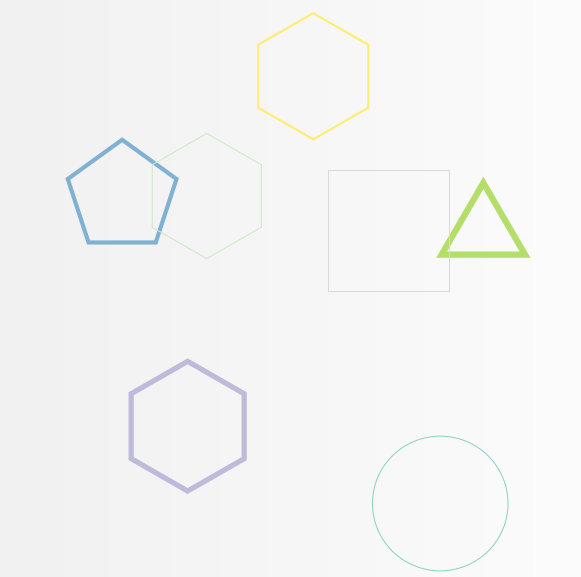[{"shape": "circle", "thickness": 0.5, "radius": 0.58, "center": [0.757, 0.127]}, {"shape": "hexagon", "thickness": 2.5, "radius": 0.56, "center": [0.323, 0.261]}, {"shape": "pentagon", "thickness": 2, "radius": 0.49, "center": [0.21, 0.659]}, {"shape": "triangle", "thickness": 3, "radius": 0.41, "center": [0.832, 0.6]}, {"shape": "square", "thickness": 0.5, "radius": 0.52, "center": [0.668, 0.6]}, {"shape": "hexagon", "thickness": 0.5, "radius": 0.54, "center": [0.356, 0.66]}, {"shape": "hexagon", "thickness": 1, "radius": 0.55, "center": [0.539, 0.867]}]